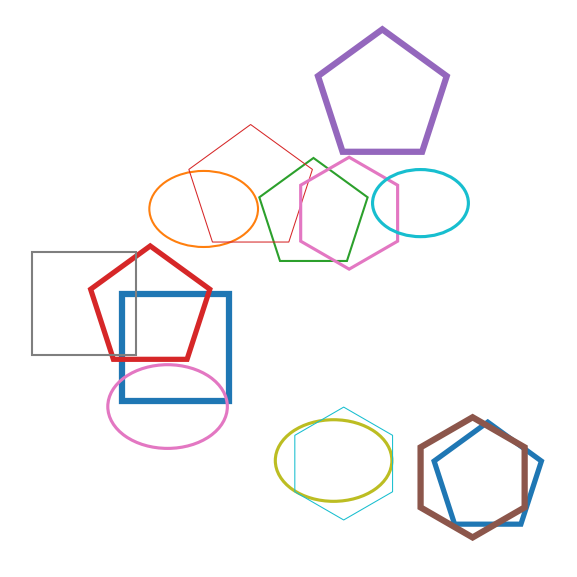[{"shape": "pentagon", "thickness": 2.5, "radius": 0.49, "center": [0.845, 0.171]}, {"shape": "square", "thickness": 3, "radius": 0.46, "center": [0.304, 0.397]}, {"shape": "oval", "thickness": 1, "radius": 0.47, "center": [0.353, 0.637]}, {"shape": "pentagon", "thickness": 1, "radius": 0.49, "center": [0.543, 0.627]}, {"shape": "pentagon", "thickness": 2.5, "radius": 0.54, "center": [0.26, 0.465]}, {"shape": "pentagon", "thickness": 0.5, "radius": 0.56, "center": [0.434, 0.671]}, {"shape": "pentagon", "thickness": 3, "radius": 0.59, "center": [0.662, 0.831]}, {"shape": "hexagon", "thickness": 3, "radius": 0.52, "center": [0.818, 0.173]}, {"shape": "oval", "thickness": 1.5, "radius": 0.52, "center": [0.29, 0.295]}, {"shape": "hexagon", "thickness": 1.5, "radius": 0.48, "center": [0.605, 0.63]}, {"shape": "square", "thickness": 1, "radius": 0.45, "center": [0.145, 0.473]}, {"shape": "oval", "thickness": 1.5, "radius": 0.5, "center": [0.578, 0.202]}, {"shape": "oval", "thickness": 1.5, "radius": 0.41, "center": [0.728, 0.647]}, {"shape": "hexagon", "thickness": 0.5, "radius": 0.49, "center": [0.595, 0.196]}]